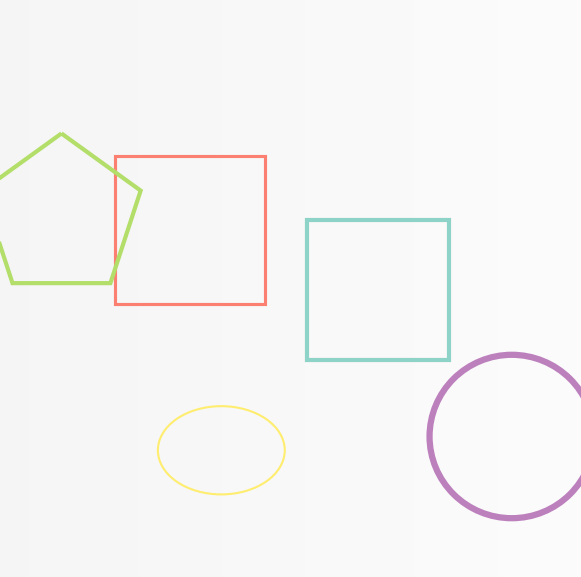[{"shape": "square", "thickness": 2, "radius": 0.61, "center": [0.651, 0.497]}, {"shape": "square", "thickness": 1.5, "radius": 0.64, "center": [0.327, 0.601]}, {"shape": "pentagon", "thickness": 2, "radius": 0.72, "center": [0.106, 0.625]}, {"shape": "circle", "thickness": 3, "radius": 0.71, "center": [0.88, 0.243]}, {"shape": "oval", "thickness": 1, "radius": 0.55, "center": [0.381, 0.219]}]